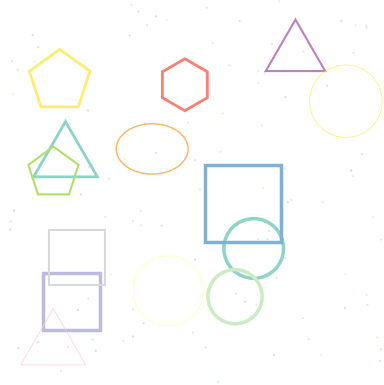[{"shape": "circle", "thickness": 2.5, "radius": 0.39, "center": [0.659, 0.355]}, {"shape": "triangle", "thickness": 2, "radius": 0.48, "center": [0.17, 0.588]}, {"shape": "circle", "thickness": 0.5, "radius": 0.45, "center": [0.437, 0.244]}, {"shape": "square", "thickness": 2.5, "radius": 0.37, "center": [0.186, 0.217]}, {"shape": "hexagon", "thickness": 2, "radius": 0.34, "center": [0.48, 0.78]}, {"shape": "square", "thickness": 2.5, "radius": 0.5, "center": [0.632, 0.471]}, {"shape": "oval", "thickness": 1, "radius": 0.47, "center": [0.395, 0.613]}, {"shape": "pentagon", "thickness": 1.5, "radius": 0.34, "center": [0.139, 0.551]}, {"shape": "triangle", "thickness": 0.5, "radius": 0.49, "center": [0.138, 0.101]}, {"shape": "square", "thickness": 1.5, "radius": 0.36, "center": [0.201, 0.332]}, {"shape": "triangle", "thickness": 1.5, "radius": 0.45, "center": [0.767, 0.86]}, {"shape": "circle", "thickness": 2.5, "radius": 0.35, "center": [0.61, 0.229]}, {"shape": "circle", "thickness": 0.5, "radius": 0.47, "center": [0.898, 0.737]}, {"shape": "pentagon", "thickness": 2, "radius": 0.41, "center": [0.155, 0.789]}]